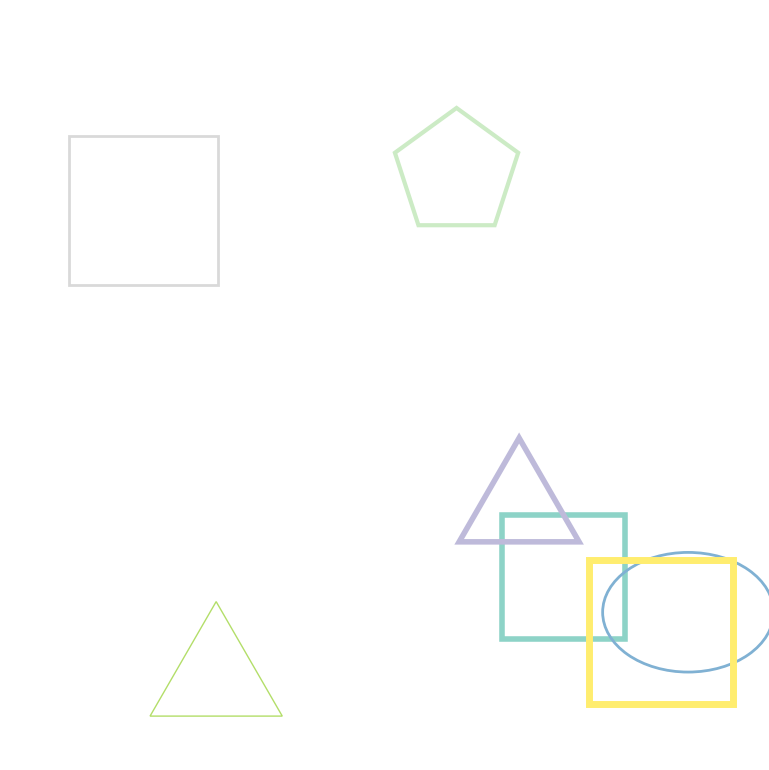[{"shape": "square", "thickness": 2, "radius": 0.4, "center": [0.732, 0.251]}, {"shape": "triangle", "thickness": 2, "radius": 0.45, "center": [0.674, 0.341]}, {"shape": "oval", "thickness": 1, "radius": 0.55, "center": [0.894, 0.205]}, {"shape": "triangle", "thickness": 0.5, "radius": 0.5, "center": [0.281, 0.12]}, {"shape": "square", "thickness": 1, "radius": 0.48, "center": [0.186, 0.726]}, {"shape": "pentagon", "thickness": 1.5, "radius": 0.42, "center": [0.593, 0.776]}, {"shape": "square", "thickness": 2.5, "radius": 0.47, "center": [0.858, 0.179]}]